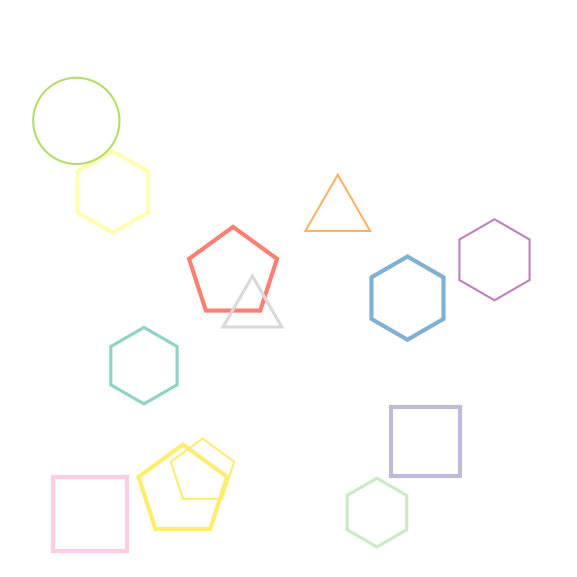[{"shape": "hexagon", "thickness": 1.5, "radius": 0.33, "center": [0.249, 0.366]}, {"shape": "hexagon", "thickness": 2, "radius": 0.35, "center": [0.195, 0.667]}, {"shape": "square", "thickness": 2, "radius": 0.3, "center": [0.737, 0.234]}, {"shape": "pentagon", "thickness": 2, "radius": 0.4, "center": [0.404, 0.526]}, {"shape": "hexagon", "thickness": 2, "radius": 0.36, "center": [0.706, 0.483]}, {"shape": "triangle", "thickness": 1, "radius": 0.32, "center": [0.585, 0.632]}, {"shape": "circle", "thickness": 1, "radius": 0.37, "center": [0.132, 0.79]}, {"shape": "square", "thickness": 2, "radius": 0.32, "center": [0.155, 0.11]}, {"shape": "triangle", "thickness": 1.5, "radius": 0.29, "center": [0.437, 0.462]}, {"shape": "hexagon", "thickness": 1, "radius": 0.35, "center": [0.856, 0.549]}, {"shape": "hexagon", "thickness": 1.5, "radius": 0.3, "center": [0.653, 0.112]}, {"shape": "pentagon", "thickness": 2, "radius": 0.4, "center": [0.317, 0.148]}, {"shape": "pentagon", "thickness": 1, "radius": 0.29, "center": [0.351, 0.182]}]